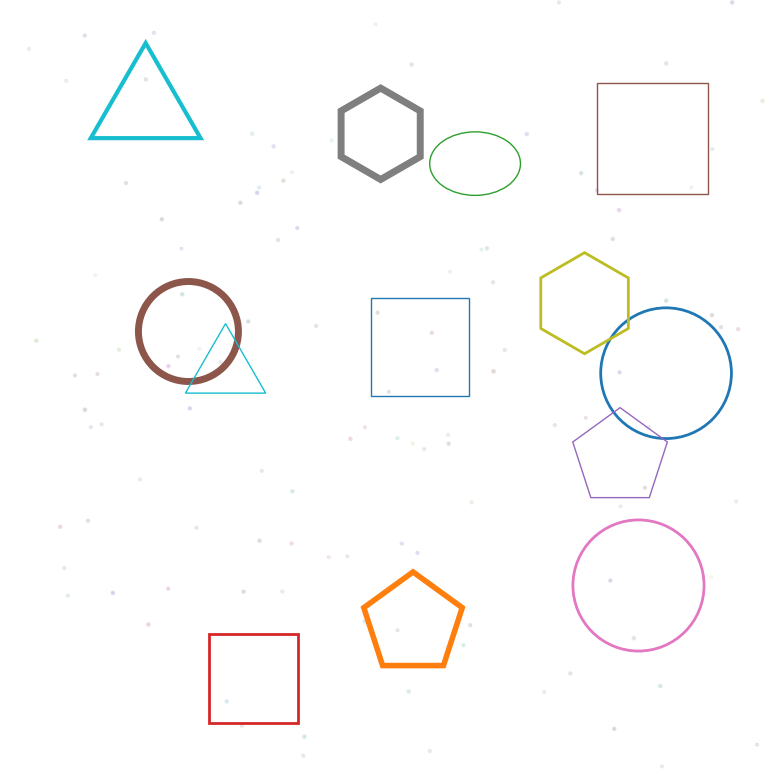[{"shape": "square", "thickness": 0.5, "radius": 0.32, "center": [0.545, 0.549]}, {"shape": "circle", "thickness": 1, "radius": 0.42, "center": [0.865, 0.515]}, {"shape": "pentagon", "thickness": 2, "radius": 0.34, "center": [0.536, 0.19]}, {"shape": "oval", "thickness": 0.5, "radius": 0.29, "center": [0.617, 0.788]}, {"shape": "square", "thickness": 1, "radius": 0.29, "center": [0.329, 0.119]}, {"shape": "pentagon", "thickness": 0.5, "radius": 0.32, "center": [0.805, 0.406]}, {"shape": "circle", "thickness": 2.5, "radius": 0.32, "center": [0.245, 0.569]}, {"shape": "square", "thickness": 0.5, "radius": 0.36, "center": [0.847, 0.82]}, {"shape": "circle", "thickness": 1, "radius": 0.43, "center": [0.829, 0.24]}, {"shape": "hexagon", "thickness": 2.5, "radius": 0.3, "center": [0.494, 0.826]}, {"shape": "hexagon", "thickness": 1, "radius": 0.33, "center": [0.759, 0.606]}, {"shape": "triangle", "thickness": 0.5, "radius": 0.3, "center": [0.293, 0.52]}, {"shape": "triangle", "thickness": 1.5, "radius": 0.41, "center": [0.189, 0.862]}]